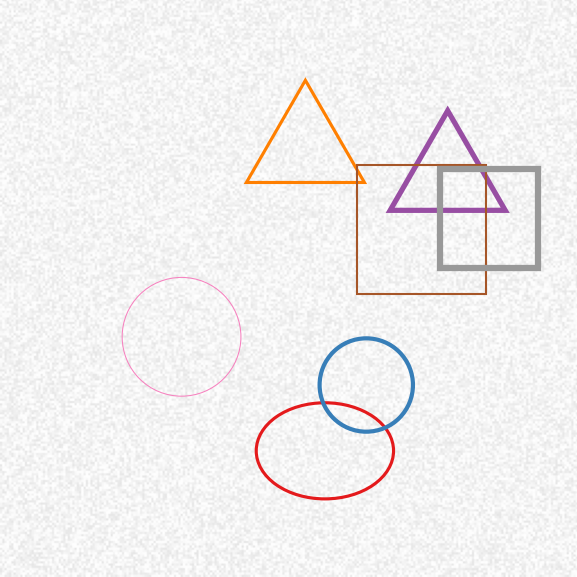[{"shape": "oval", "thickness": 1.5, "radius": 0.59, "center": [0.563, 0.218]}, {"shape": "circle", "thickness": 2, "radius": 0.4, "center": [0.634, 0.332]}, {"shape": "triangle", "thickness": 2.5, "radius": 0.58, "center": [0.775, 0.692]}, {"shape": "triangle", "thickness": 1.5, "radius": 0.59, "center": [0.529, 0.742]}, {"shape": "square", "thickness": 1, "radius": 0.56, "center": [0.73, 0.602]}, {"shape": "circle", "thickness": 0.5, "radius": 0.51, "center": [0.314, 0.416]}, {"shape": "square", "thickness": 3, "radius": 0.43, "center": [0.846, 0.621]}]